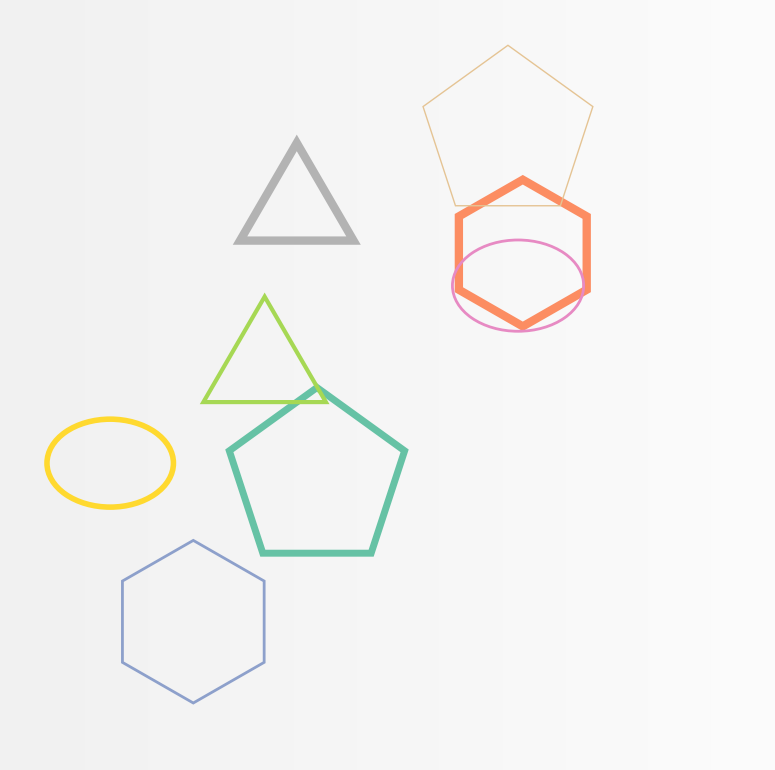[{"shape": "pentagon", "thickness": 2.5, "radius": 0.59, "center": [0.409, 0.378]}, {"shape": "hexagon", "thickness": 3, "radius": 0.48, "center": [0.675, 0.671]}, {"shape": "hexagon", "thickness": 1, "radius": 0.53, "center": [0.249, 0.193]}, {"shape": "oval", "thickness": 1, "radius": 0.42, "center": [0.668, 0.629]}, {"shape": "triangle", "thickness": 1.5, "radius": 0.46, "center": [0.341, 0.523]}, {"shape": "oval", "thickness": 2, "radius": 0.41, "center": [0.142, 0.399]}, {"shape": "pentagon", "thickness": 0.5, "radius": 0.58, "center": [0.655, 0.826]}, {"shape": "triangle", "thickness": 3, "radius": 0.42, "center": [0.383, 0.73]}]